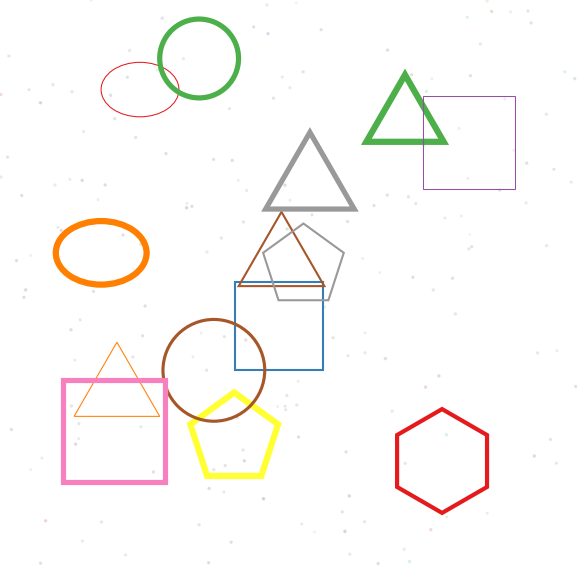[{"shape": "hexagon", "thickness": 2, "radius": 0.45, "center": [0.765, 0.201]}, {"shape": "oval", "thickness": 0.5, "radius": 0.34, "center": [0.242, 0.844]}, {"shape": "square", "thickness": 1, "radius": 0.38, "center": [0.483, 0.435]}, {"shape": "triangle", "thickness": 3, "radius": 0.39, "center": [0.701, 0.792]}, {"shape": "circle", "thickness": 2.5, "radius": 0.34, "center": [0.345, 0.898]}, {"shape": "square", "thickness": 0.5, "radius": 0.4, "center": [0.813, 0.752]}, {"shape": "oval", "thickness": 3, "radius": 0.39, "center": [0.175, 0.561]}, {"shape": "triangle", "thickness": 0.5, "radius": 0.43, "center": [0.202, 0.321]}, {"shape": "pentagon", "thickness": 3, "radius": 0.4, "center": [0.406, 0.24]}, {"shape": "triangle", "thickness": 1, "radius": 0.43, "center": [0.487, 0.547]}, {"shape": "circle", "thickness": 1.5, "radius": 0.44, "center": [0.37, 0.358]}, {"shape": "square", "thickness": 2.5, "radius": 0.44, "center": [0.197, 0.253]}, {"shape": "pentagon", "thickness": 1, "radius": 0.37, "center": [0.525, 0.539]}, {"shape": "triangle", "thickness": 2.5, "radius": 0.44, "center": [0.537, 0.681]}]